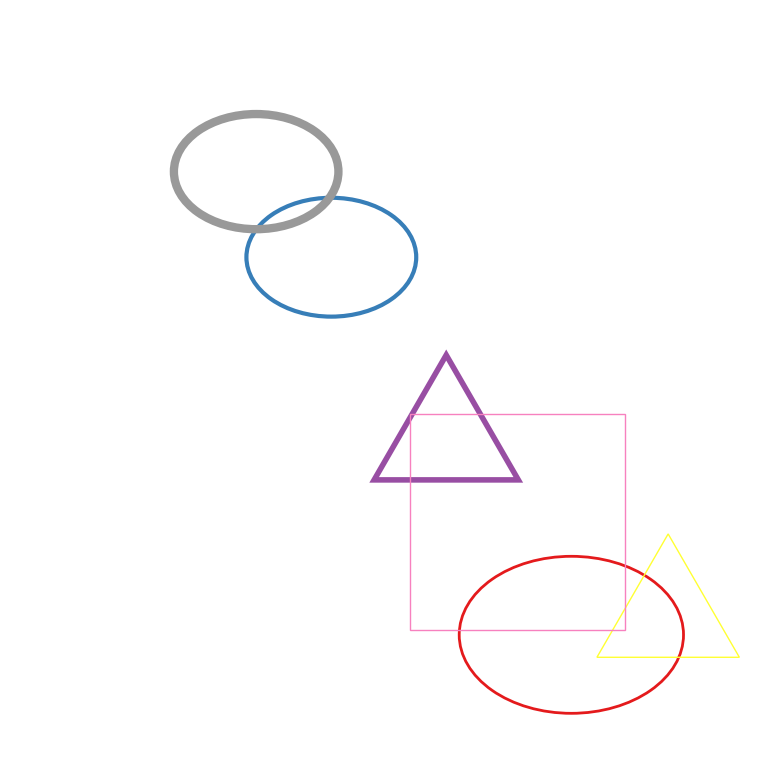[{"shape": "oval", "thickness": 1, "radius": 0.73, "center": [0.742, 0.176]}, {"shape": "oval", "thickness": 1.5, "radius": 0.55, "center": [0.43, 0.666]}, {"shape": "triangle", "thickness": 2, "radius": 0.54, "center": [0.58, 0.431]}, {"shape": "triangle", "thickness": 0.5, "radius": 0.53, "center": [0.868, 0.2]}, {"shape": "square", "thickness": 0.5, "radius": 0.7, "center": [0.672, 0.322]}, {"shape": "oval", "thickness": 3, "radius": 0.53, "center": [0.333, 0.777]}]